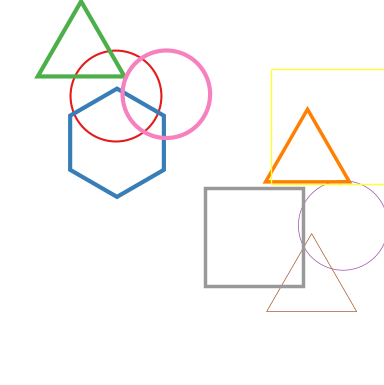[{"shape": "circle", "thickness": 1.5, "radius": 0.59, "center": [0.301, 0.751]}, {"shape": "hexagon", "thickness": 3, "radius": 0.7, "center": [0.304, 0.629]}, {"shape": "triangle", "thickness": 3, "radius": 0.65, "center": [0.211, 0.866]}, {"shape": "circle", "thickness": 0.5, "radius": 0.58, "center": [0.891, 0.414]}, {"shape": "triangle", "thickness": 2.5, "radius": 0.63, "center": [0.799, 0.59]}, {"shape": "square", "thickness": 1, "radius": 0.74, "center": [0.853, 0.672]}, {"shape": "triangle", "thickness": 0.5, "radius": 0.68, "center": [0.809, 0.258]}, {"shape": "circle", "thickness": 3, "radius": 0.57, "center": [0.432, 0.755]}, {"shape": "square", "thickness": 2.5, "radius": 0.64, "center": [0.659, 0.384]}]